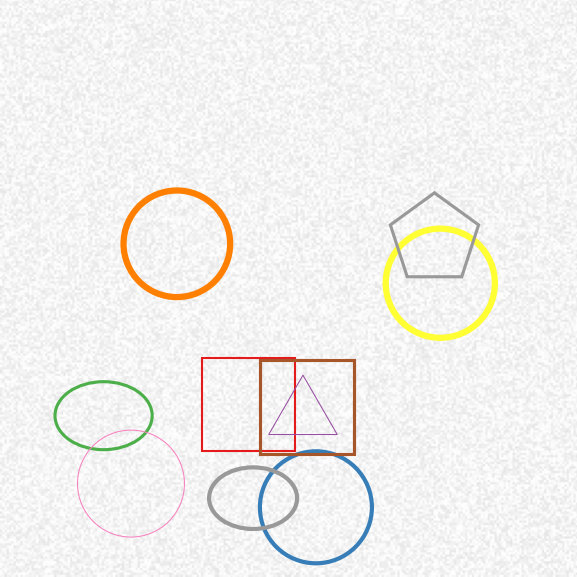[{"shape": "square", "thickness": 1, "radius": 0.4, "center": [0.431, 0.299]}, {"shape": "circle", "thickness": 2, "radius": 0.48, "center": [0.547, 0.121]}, {"shape": "oval", "thickness": 1.5, "radius": 0.42, "center": [0.179, 0.279]}, {"shape": "triangle", "thickness": 0.5, "radius": 0.34, "center": [0.525, 0.281]}, {"shape": "circle", "thickness": 3, "radius": 0.46, "center": [0.306, 0.577]}, {"shape": "circle", "thickness": 3, "radius": 0.47, "center": [0.762, 0.509]}, {"shape": "square", "thickness": 1.5, "radius": 0.41, "center": [0.532, 0.294]}, {"shape": "circle", "thickness": 0.5, "radius": 0.46, "center": [0.227, 0.162]}, {"shape": "oval", "thickness": 2, "radius": 0.38, "center": [0.438, 0.137]}, {"shape": "pentagon", "thickness": 1.5, "radius": 0.4, "center": [0.752, 0.585]}]